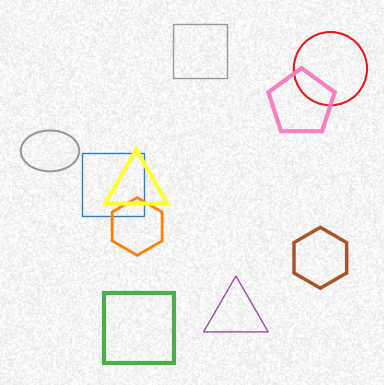[{"shape": "circle", "thickness": 1.5, "radius": 0.48, "center": [0.858, 0.822]}, {"shape": "square", "thickness": 1, "radius": 0.41, "center": [0.293, 0.52]}, {"shape": "square", "thickness": 3, "radius": 0.45, "center": [0.362, 0.148]}, {"shape": "triangle", "thickness": 1, "radius": 0.48, "center": [0.613, 0.186]}, {"shape": "hexagon", "thickness": 2, "radius": 0.37, "center": [0.356, 0.412]}, {"shape": "triangle", "thickness": 3, "radius": 0.47, "center": [0.354, 0.518]}, {"shape": "hexagon", "thickness": 2.5, "radius": 0.39, "center": [0.832, 0.33]}, {"shape": "pentagon", "thickness": 3, "radius": 0.45, "center": [0.783, 0.732]}, {"shape": "oval", "thickness": 1.5, "radius": 0.38, "center": [0.13, 0.608]}, {"shape": "square", "thickness": 1, "radius": 0.35, "center": [0.519, 0.868]}]